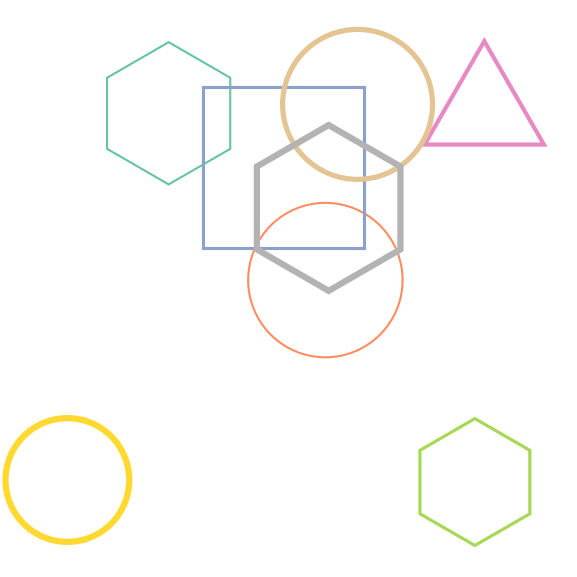[{"shape": "hexagon", "thickness": 1, "radius": 0.62, "center": [0.292, 0.803]}, {"shape": "circle", "thickness": 1, "radius": 0.67, "center": [0.563, 0.514]}, {"shape": "square", "thickness": 1.5, "radius": 0.69, "center": [0.491, 0.709]}, {"shape": "triangle", "thickness": 2, "radius": 0.6, "center": [0.839, 0.808]}, {"shape": "hexagon", "thickness": 1.5, "radius": 0.55, "center": [0.822, 0.164]}, {"shape": "circle", "thickness": 3, "radius": 0.54, "center": [0.117, 0.168]}, {"shape": "circle", "thickness": 2.5, "radius": 0.65, "center": [0.619, 0.818]}, {"shape": "hexagon", "thickness": 3, "radius": 0.72, "center": [0.569, 0.639]}]